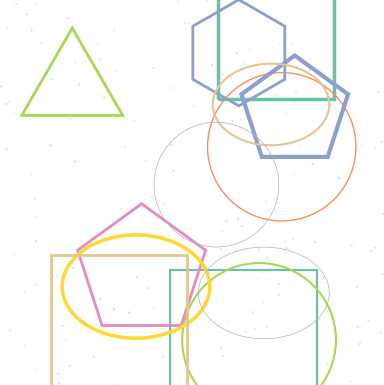[{"shape": "square", "thickness": 1.5, "radius": 0.96, "center": [0.632, 0.108]}, {"shape": "square", "thickness": 2.5, "radius": 0.76, "center": [0.717, 0.894]}, {"shape": "circle", "thickness": 1, "radius": 0.96, "center": [0.732, 0.619]}, {"shape": "hexagon", "thickness": 2, "radius": 0.69, "center": [0.62, 0.863]}, {"shape": "pentagon", "thickness": 3, "radius": 0.73, "center": [0.766, 0.71]}, {"shape": "pentagon", "thickness": 2, "radius": 0.87, "center": [0.368, 0.296]}, {"shape": "circle", "thickness": 1.5, "radius": 1.0, "center": [0.673, 0.117]}, {"shape": "triangle", "thickness": 2, "radius": 0.76, "center": [0.188, 0.776]}, {"shape": "oval", "thickness": 2.5, "radius": 0.96, "center": [0.353, 0.256]}, {"shape": "square", "thickness": 2, "radius": 0.89, "center": [0.309, 0.161]}, {"shape": "oval", "thickness": 1.5, "radius": 0.76, "center": [0.704, 0.729]}, {"shape": "oval", "thickness": 0.5, "radius": 0.85, "center": [0.685, 0.239]}, {"shape": "circle", "thickness": 0.5, "radius": 0.81, "center": [0.562, 0.52]}]